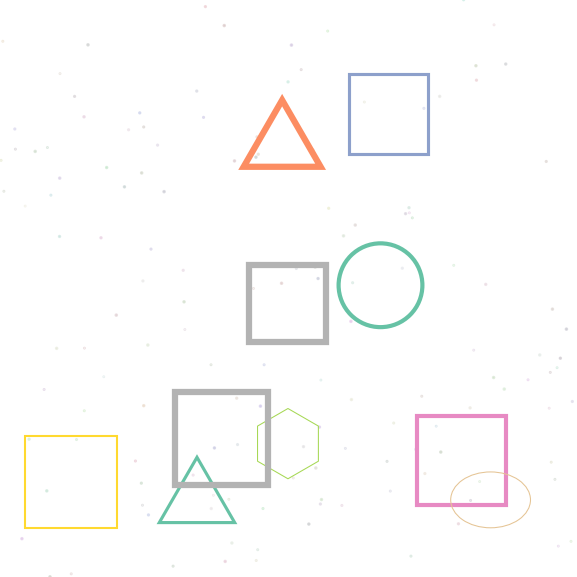[{"shape": "triangle", "thickness": 1.5, "radius": 0.38, "center": [0.341, 0.132]}, {"shape": "circle", "thickness": 2, "radius": 0.36, "center": [0.659, 0.505]}, {"shape": "triangle", "thickness": 3, "radius": 0.38, "center": [0.489, 0.749]}, {"shape": "square", "thickness": 1.5, "radius": 0.35, "center": [0.673, 0.802]}, {"shape": "square", "thickness": 2, "radius": 0.38, "center": [0.799, 0.202]}, {"shape": "hexagon", "thickness": 0.5, "radius": 0.3, "center": [0.499, 0.231]}, {"shape": "square", "thickness": 1, "radius": 0.4, "center": [0.123, 0.165]}, {"shape": "oval", "thickness": 0.5, "radius": 0.35, "center": [0.85, 0.134]}, {"shape": "square", "thickness": 3, "radius": 0.33, "center": [0.498, 0.473]}, {"shape": "square", "thickness": 3, "radius": 0.4, "center": [0.384, 0.24]}]